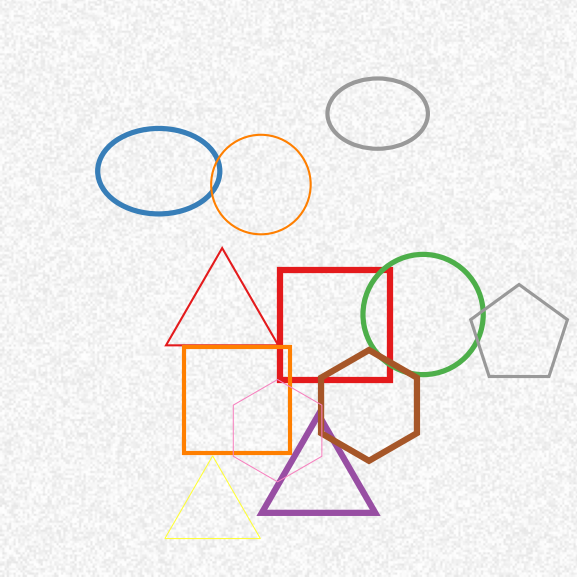[{"shape": "triangle", "thickness": 1, "radius": 0.56, "center": [0.385, 0.457]}, {"shape": "square", "thickness": 3, "radius": 0.48, "center": [0.58, 0.436]}, {"shape": "oval", "thickness": 2.5, "radius": 0.53, "center": [0.275, 0.703]}, {"shape": "circle", "thickness": 2.5, "radius": 0.52, "center": [0.733, 0.455]}, {"shape": "triangle", "thickness": 3, "radius": 0.57, "center": [0.552, 0.168]}, {"shape": "square", "thickness": 2, "radius": 0.46, "center": [0.41, 0.307]}, {"shape": "circle", "thickness": 1, "radius": 0.43, "center": [0.452, 0.68]}, {"shape": "triangle", "thickness": 0.5, "radius": 0.48, "center": [0.368, 0.114]}, {"shape": "hexagon", "thickness": 3, "radius": 0.48, "center": [0.639, 0.297]}, {"shape": "hexagon", "thickness": 0.5, "radius": 0.44, "center": [0.481, 0.253]}, {"shape": "oval", "thickness": 2, "radius": 0.43, "center": [0.654, 0.802]}, {"shape": "pentagon", "thickness": 1.5, "radius": 0.44, "center": [0.899, 0.418]}]